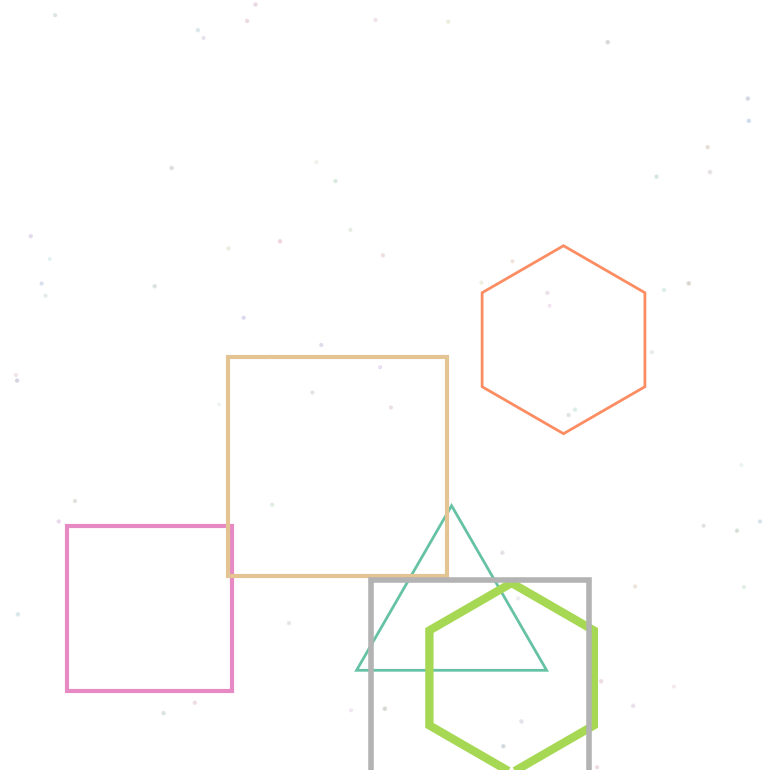[{"shape": "triangle", "thickness": 1, "radius": 0.71, "center": [0.586, 0.201]}, {"shape": "hexagon", "thickness": 1, "radius": 0.61, "center": [0.732, 0.559]}, {"shape": "square", "thickness": 1.5, "radius": 0.54, "center": [0.194, 0.21]}, {"shape": "hexagon", "thickness": 3, "radius": 0.62, "center": [0.664, 0.12]}, {"shape": "square", "thickness": 1.5, "radius": 0.71, "center": [0.438, 0.394]}, {"shape": "square", "thickness": 2, "radius": 0.71, "center": [0.624, 0.105]}]